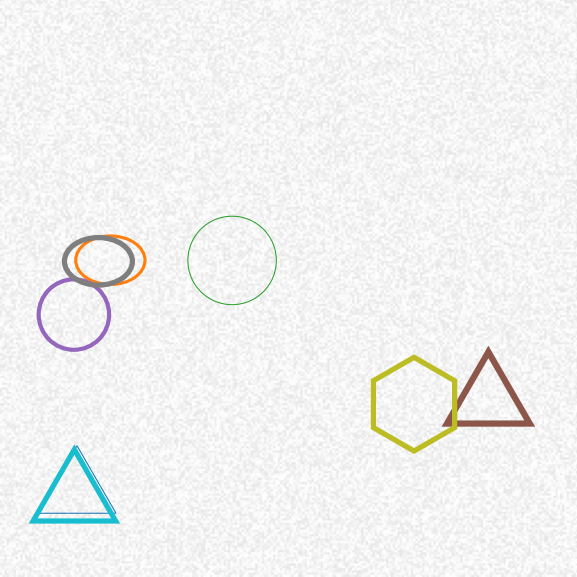[{"shape": "triangle", "thickness": 0.5, "radius": 0.39, "center": [0.133, 0.149]}, {"shape": "oval", "thickness": 1.5, "radius": 0.3, "center": [0.191, 0.549]}, {"shape": "circle", "thickness": 0.5, "radius": 0.38, "center": [0.402, 0.548]}, {"shape": "circle", "thickness": 2, "radius": 0.3, "center": [0.128, 0.454]}, {"shape": "triangle", "thickness": 3, "radius": 0.41, "center": [0.846, 0.307]}, {"shape": "oval", "thickness": 2.5, "radius": 0.29, "center": [0.17, 0.547]}, {"shape": "hexagon", "thickness": 2.5, "radius": 0.41, "center": [0.717, 0.299]}, {"shape": "triangle", "thickness": 2.5, "radius": 0.41, "center": [0.129, 0.138]}]